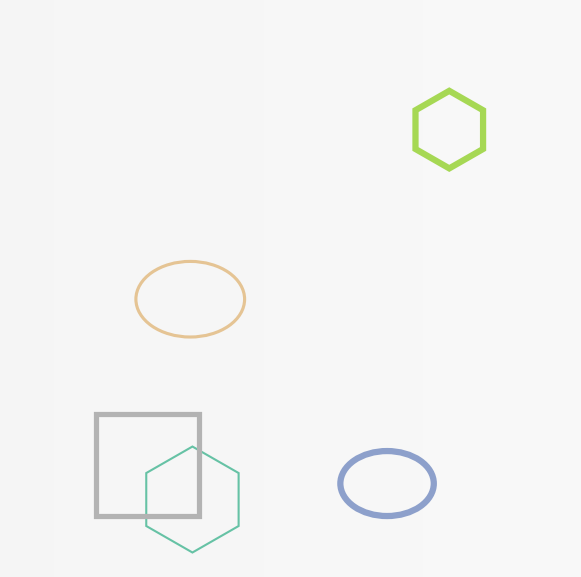[{"shape": "hexagon", "thickness": 1, "radius": 0.46, "center": [0.331, 0.134]}, {"shape": "oval", "thickness": 3, "radius": 0.4, "center": [0.666, 0.162]}, {"shape": "hexagon", "thickness": 3, "radius": 0.34, "center": [0.773, 0.775]}, {"shape": "oval", "thickness": 1.5, "radius": 0.47, "center": [0.327, 0.481]}, {"shape": "square", "thickness": 2.5, "radius": 0.44, "center": [0.254, 0.194]}]